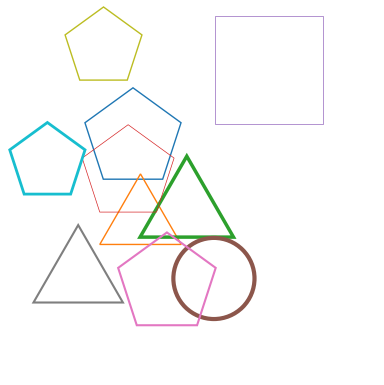[{"shape": "pentagon", "thickness": 1, "radius": 0.66, "center": [0.345, 0.641]}, {"shape": "triangle", "thickness": 1, "radius": 0.61, "center": [0.365, 0.426]}, {"shape": "triangle", "thickness": 2.5, "radius": 0.7, "center": [0.485, 0.454]}, {"shape": "pentagon", "thickness": 0.5, "radius": 0.63, "center": [0.333, 0.551]}, {"shape": "square", "thickness": 0.5, "radius": 0.7, "center": [0.699, 0.818]}, {"shape": "circle", "thickness": 3, "radius": 0.53, "center": [0.556, 0.277]}, {"shape": "pentagon", "thickness": 1.5, "radius": 0.67, "center": [0.434, 0.263]}, {"shape": "triangle", "thickness": 1.5, "radius": 0.67, "center": [0.203, 0.281]}, {"shape": "pentagon", "thickness": 1, "radius": 0.52, "center": [0.269, 0.877]}, {"shape": "pentagon", "thickness": 2, "radius": 0.51, "center": [0.123, 0.579]}]